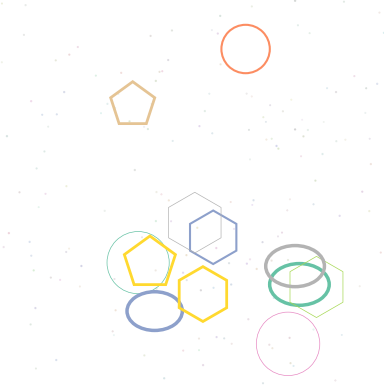[{"shape": "circle", "thickness": 0.5, "radius": 0.4, "center": [0.359, 0.318]}, {"shape": "oval", "thickness": 2.5, "radius": 0.39, "center": [0.778, 0.261]}, {"shape": "circle", "thickness": 1.5, "radius": 0.31, "center": [0.638, 0.873]}, {"shape": "oval", "thickness": 2.5, "radius": 0.36, "center": [0.402, 0.192]}, {"shape": "hexagon", "thickness": 1.5, "radius": 0.35, "center": [0.554, 0.384]}, {"shape": "circle", "thickness": 0.5, "radius": 0.41, "center": [0.748, 0.107]}, {"shape": "hexagon", "thickness": 0.5, "radius": 0.4, "center": [0.822, 0.255]}, {"shape": "hexagon", "thickness": 2, "radius": 0.36, "center": [0.527, 0.236]}, {"shape": "pentagon", "thickness": 2, "radius": 0.35, "center": [0.389, 0.317]}, {"shape": "pentagon", "thickness": 2, "radius": 0.3, "center": [0.345, 0.728]}, {"shape": "oval", "thickness": 2.5, "radius": 0.38, "center": [0.766, 0.309]}, {"shape": "hexagon", "thickness": 0.5, "radius": 0.39, "center": [0.506, 0.422]}]